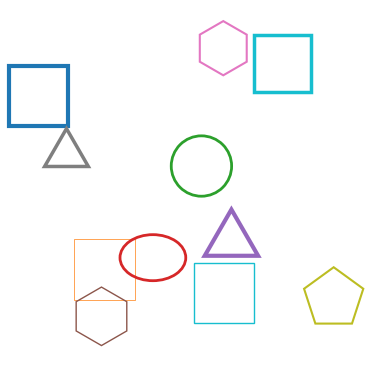[{"shape": "square", "thickness": 3, "radius": 0.39, "center": [0.1, 0.751]}, {"shape": "square", "thickness": 0.5, "radius": 0.39, "center": [0.272, 0.3]}, {"shape": "circle", "thickness": 2, "radius": 0.39, "center": [0.523, 0.569]}, {"shape": "oval", "thickness": 2, "radius": 0.43, "center": [0.397, 0.331]}, {"shape": "triangle", "thickness": 3, "radius": 0.4, "center": [0.601, 0.376]}, {"shape": "hexagon", "thickness": 1, "radius": 0.38, "center": [0.264, 0.178]}, {"shape": "hexagon", "thickness": 1.5, "radius": 0.35, "center": [0.58, 0.875]}, {"shape": "triangle", "thickness": 2.5, "radius": 0.33, "center": [0.173, 0.6]}, {"shape": "pentagon", "thickness": 1.5, "radius": 0.4, "center": [0.867, 0.225]}, {"shape": "square", "thickness": 2.5, "radius": 0.37, "center": [0.733, 0.835]}, {"shape": "square", "thickness": 1, "radius": 0.39, "center": [0.582, 0.239]}]